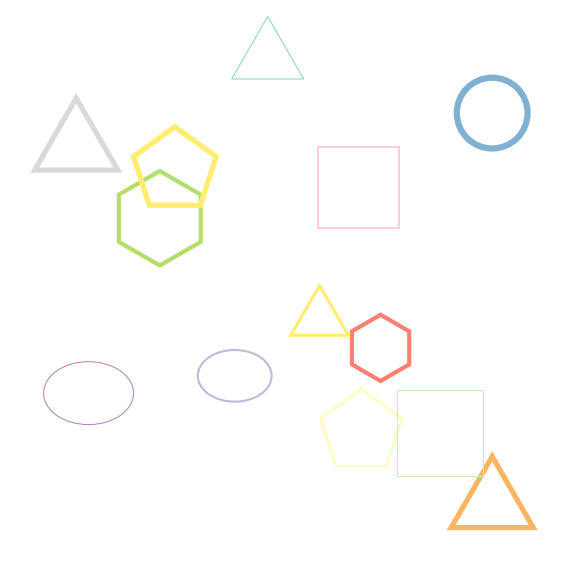[{"shape": "triangle", "thickness": 0.5, "radius": 0.36, "center": [0.463, 0.898]}, {"shape": "pentagon", "thickness": 1, "radius": 0.37, "center": [0.626, 0.251]}, {"shape": "oval", "thickness": 1, "radius": 0.32, "center": [0.406, 0.348]}, {"shape": "hexagon", "thickness": 2, "radius": 0.29, "center": [0.659, 0.397]}, {"shape": "circle", "thickness": 3, "radius": 0.31, "center": [0.852, 0.803]}, {"shape": "triangle", "thickness": 2.5, "radius": 0.41, "center": [0.852, 0.127]}, {"shape": "hexagon", "thickness": 2, "radius": 0.41, "center": [0.277, 0.621]}, {"shape": "square", "thickness": 1, "radius": 0.35, "center": [0.621, 0.674]}, {"shape": "triangle", "thickness": 2.5, "radius": 0.42, "center": [0.132, 0.746]}, {"shape": "oval", "thickness": 0.5, "radius": 0.39, "center": [0.153, 0.318]}, {"shape": "square", "thickness": 0.5, "radius": 0.37, "center": [0.762, 0.249]}, {"shape": "triangle", "thickness": 1.5, "radius": 0.29, "center": [0.553, 0.447]}, {"shape": "pentagon", "thickness": 2.5, "radius": 0.38, "center": [0.303, 0.705]}]